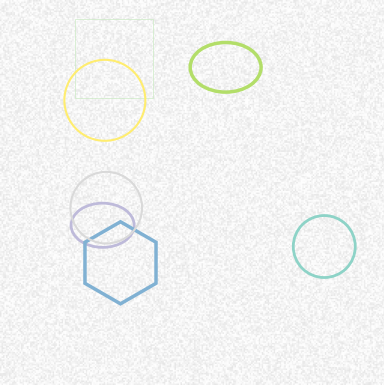[{"shape": "circle", "thickness": 2, "radius": 0.4, "center": [0.842, 0.36]}, {"shape": "oval", "thickness": 2, "radius": 0.41, "center": [0.267, 0.415]}, {"shape": "hexagon", "thickness": 2.5, "radius": 0.53, "center": [0.313, 0.317]}, {"shape": "oval", "thickness": 2.5, "radius": 0.46, "center": [0.586, 0.825]}, {"shape": "circle", "thickness": 1.5, "radius": 0.47, "center": [0.276, 0.461]}, {"shape": "square", "thickness": 0.5, "radius": 0.51, "center": [0.296, 0.848]}, {"shape": "circle", "thickness": 1.5, "radius": 0.53, "center": [0.272, 0.739]}]